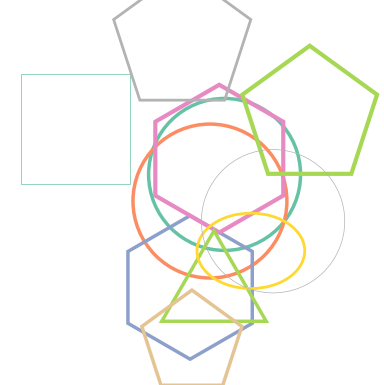[{"shape": "circle", "thickness": 2.5, "radius": 0.99, "center": [0.583, 0.547]}, {"shape": "square", "thickness": 0.5, "radius": 0.71, "center": [0.196, 0.665]}, {"shape": "circle", "thickness": 2.5, "radius": 1.0, "center": [0.545, 0.478]}, {"shape": "hexagon", "thickness": 2.5, "radius": 0.93, "center": [0.494, 0.254]}, {"shape": "hexagon", "thickness": 3, "radius": 0.96, "center": [0.57, 0.588]}, {"shape": "triangle", "thickness": 2.5, "radius": 0.78, "center": [0.556, 0.244]}, {"shape": "pentagon", "thickness": 3, "radius": 0.92, "center": [0.804, 0.697]}, {"shape": "oval", "thickness": 2, "radius": 0.7, "center": [0.652, 0.348]}, {"shape": "pentagon", "thickness": 2.5, "radius": 0.68, "center": [0.498, 0.11]}, {"shape": "circle", "thickness": 0.5, "radius": 0.93, "center": [0.709, 0.425]}, {"shape": "pentagon", "thickness": 2, "radius": 0.94, "center": [0.473, 0.891]}]